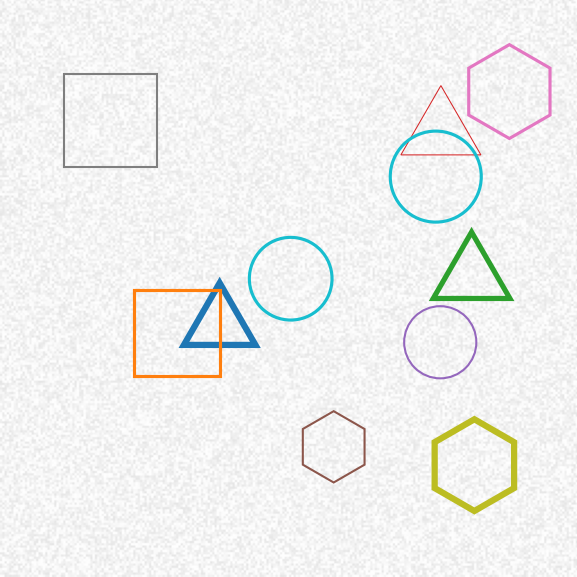[{"shape": "triangle", "thickness": 3, "radius": 0.36, "center": [0.38, 0.438]}, {"shape": "square", "thickness": 1.5, "radius": 0.37, "center": [0.307, 0.422]}, {"shape": "triangle", "thickness": 2.5, "radius": 0.38, "center": [0.817, 0.521]}, {"shape": "triangle", "thickness": 0.5, "radius": 0.4, "center": [0.763, 0.771]}, {"shape": "circle", "thickness": 1, "radius": 0.31, "center": [0.762, 0.406]}, {"shape": "hexagon", "thickness": 1, "radius": 0.31, "center": [0.578, 0.225]}, {"shape": "hexagon", "thickness": 1.5, "radius": 0.41, "center": [0.882, 0.841]}, {"shape": "square", "thickness": 1, "radius": 0.4, "center": [0.191, 0.791]}, {"shape": "hexagon", "thickness": 3, "radius": 0.4, "center": [0.821, 0.194]}, {"shape": "circle", "thickness": 1.5, "radius": 0.36, "center": [0.503, 0.517]}, {"shape": "circle", "thickness": 1.5, "radius": 0.39, "center": [0.755, 0.693]}]